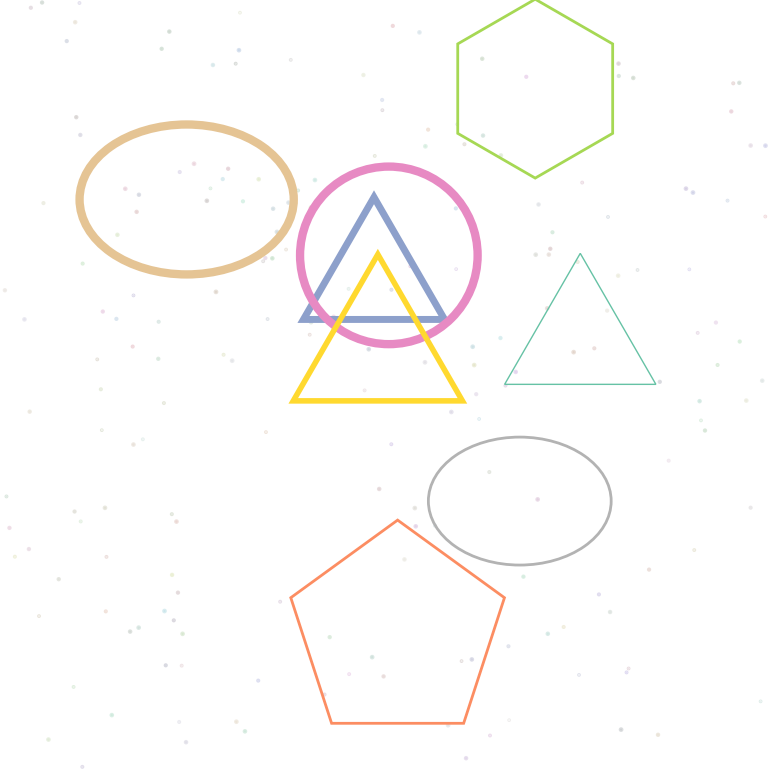[{"shape": "triangle", "thickness": 0.5, "radius": 0.57, "center": [0.754, 0.558]}, {"shape": "pentagon", "thickness": 1, "radius": 0.73, "center": [0.516, 0.179]}, {"shape": "triangle", "thickness": 2.5, "radius": 0.53, "center": [0.486, 0.638]}, {"shape": "circle", "thickness": 3, "radius": 0.58, "center": [0.505, 0.668]}, {"shape": "hexagon", "thickness": 1, "radius": 0.58, "center": [0.695, 0.885]}, {"shape": "triangle", "thickness": 2, "radius": 0.63, "center": [0.491, 0.543]}, {"shape": "oval", "thickness": 3, "radius": 0.7, "center": [0.242, 0.741]}, {"shape": "oval", "thickness": 1, "radius": 0.59, "center": [0.675, 0.349]}]